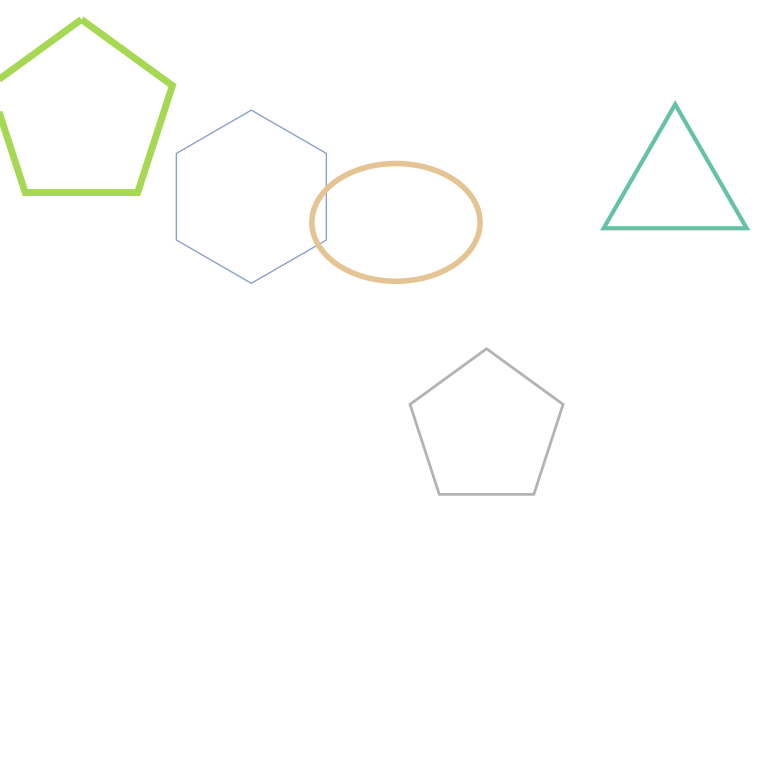[{"shape": "triangle", "thickness": 1.5, "radius": 0.54, "center": [0.877, 0.757]}, {"shape": "hexagon", "thickness": 0.5, "radius": 0.56, "center": [0.326, 0.745]}, {"shape": "pentagon", "thickness": 2.5, "radius": 0.62, "center": [0.106, 0.85]}, {"shape": "oval", "thickness": 2, "radius": 0.55, "center": [0.514, 0.711]}, {"shape": "pentagon", "thickness": 1, "radius": 0.52, "center": [0.632, 0.443]}]